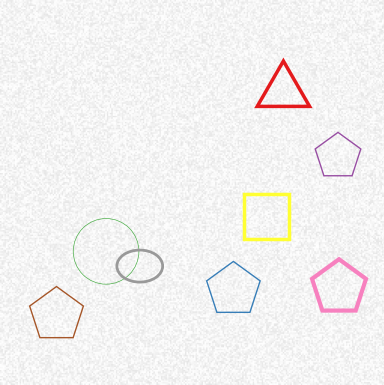[{"shape": "triangle", "thickness": 2.5, "radius": 0.39, "center": [0.736, 0.763]}, {"shape": "pentagon", "thickness": 1, "radius": 0.37, "center": [0.606, 0.248]}, {"shape": "circle", "thickness": 0.5, "radius": 0.43, "center": [0.276, 0.347]}, {"shape": "pentagon", "thickness": 1, "radius": 0.31, "center": [0.878, 0.594]}, {"shape": "square", "thickness": 2.5, "radius": 0.29, "center": [0.692, 0.437]}, {"shape": "pentagon", "thickness": 1, "radius": 0.37, "center": [0.147, 0.182]}, {"shape": "pentagon", "thickness": 3, "radius": 0.37, "center": [0.881, 0.253]}, {"shape": "oval", "thickness": 2, "radius": 0.3, "center": [0.363, 0.309]}]